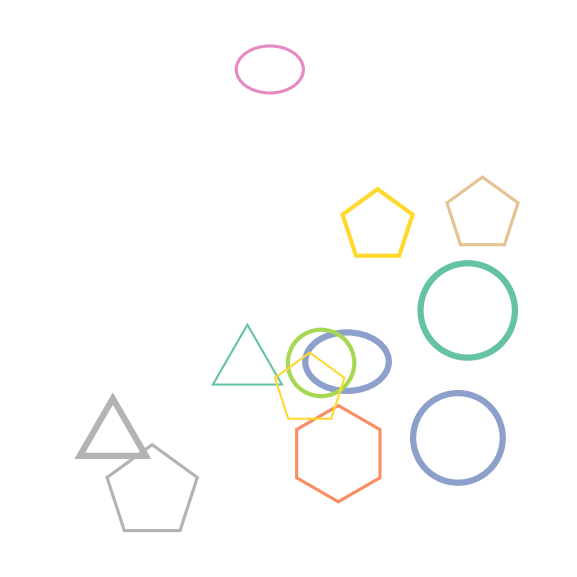[{"shape": "circle", "thickness": 3, "radius": 0.41, "center": [0.81, 0.462]}, {"shape": "triangle", "thickness": 1, "radius": 0.35, "center": [0.428, 0.368]}, {"shape": "hexagon", "thickness": 1.5, "radius": 0.42, "center": [0.586, 0.214]}, {"shape": "circle", "thickness": 3, "radius": 0.39, "center": [0.793, 0.241]}, {"shape": "oval", "thickness": 3, "radius": 0.36, "center": [0.601, 0.373]}, {"shape": "oval", "thickness": 1.5, "radius": 0.29, "center": [0.467, 0.879]}, {"shape": "circle", "thickness": 2, "radius": 0.29, "center": [0.556, 0.371]}, {"shape": "pentagon", "thickness": 1, "radius": 0.32, "center": [0.536, 0.325]}, {"shape": "pentagon", "thickness": 2, "radius": 0.32, "center": [0.654, 0.608]}, {"shape": "pentagon", "thickness": 1.5, "radius": 0.32, "center": [0.835, 0.628]}, {"shape": "triangle", "thickness": 3, "radius": 0.33, "center": [0.195, 0.243]}, {"shape": "pentagon", "thickness": 1.5, "radius": 0.41, "center": [0.263, 0.147]}]